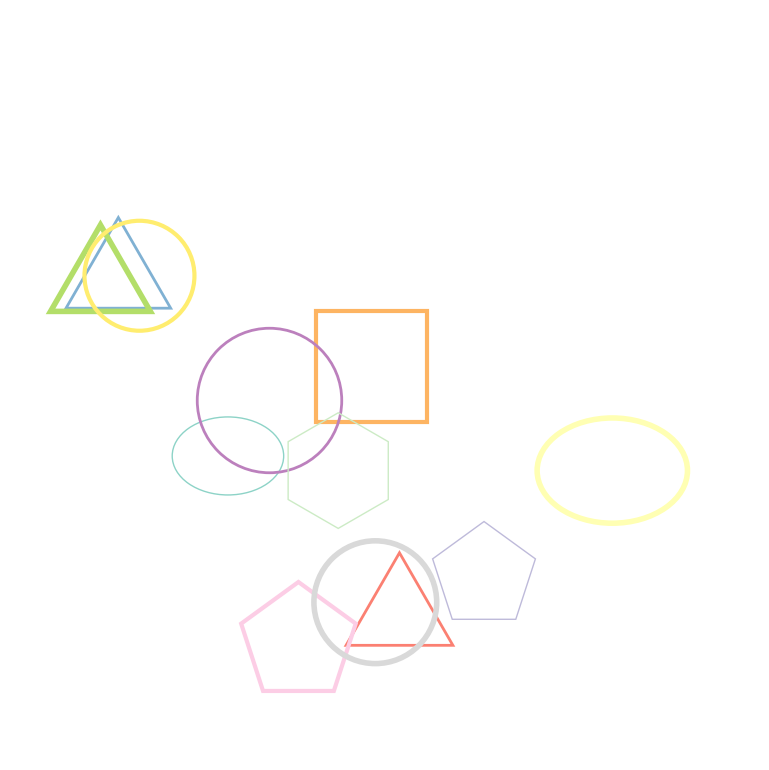[{"shape": "oval", "thickness": 0.5, "radius": 0.36, "center": [0.296, 0.408]}, {"shape": "oval", "thickness": 2, "radius": 0.49, "center": [0.795, 0.389]}, {"shape": "pentagon", "thickness": 0.5, "radius": 0.35, "center": [0.629, 0.252]}, {"shape": "triangle", "thickness": 1, "radius": 0.4, "center": [0.519, 0.202]}, {"shape": "triangle", "thickness": 1, "radius": 0.39, "center": [0.154, 0.639]}, {"shape": "square", "thickness": 1.5, "radius": 0.36, "center": [0.482, 0.524]}, {"shape": "triangle", "thickness": 2, "radius": 0.37, "center": [0.13, 0.633]}, {"shape": "pentagon", "thickness": 1.5, "radius": 0.39, "center": [0.388, 0.166]}, {"shape": "circle", "thickness": 2, "radius": 0.4, "center": [0.487, 0.218]}, {"shape": "circle", "thickness": 1, "radius": 0.47, "center": [0.35, 0.48]}, {"shape": "hexagon", "thickness": 0.5, "radius": 0.38, "center": [0.439, 0.389]}, {"shape": "circle", "thickness": 1.5, "radius": 0.36, "center": [0.181, 0.642]}]